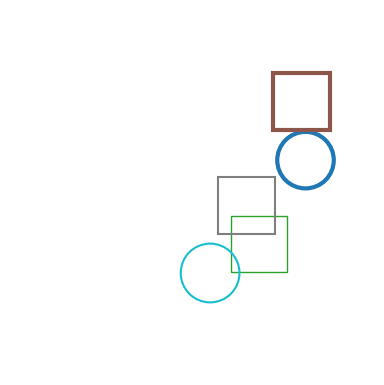[{"shape": "circle", "thickness": 3, "radius": 0.37, "center": [0.794, 0.584]}, {"shape": "square", "thickness": 1, "radius": 0.36, "center": [0.672, 0.367]}, {"shape": "square", "thickness": 3, "radius": 0.37, "center": [0.783, 0.736]}, {"shape": "square", "thickness": 1.5, "radius": 0.37, "center": [0.641, 0.466]}, {"shape": "circle", "thickness": 1.5, "radius": 0.38, "center": [0.546, 0.291]}]